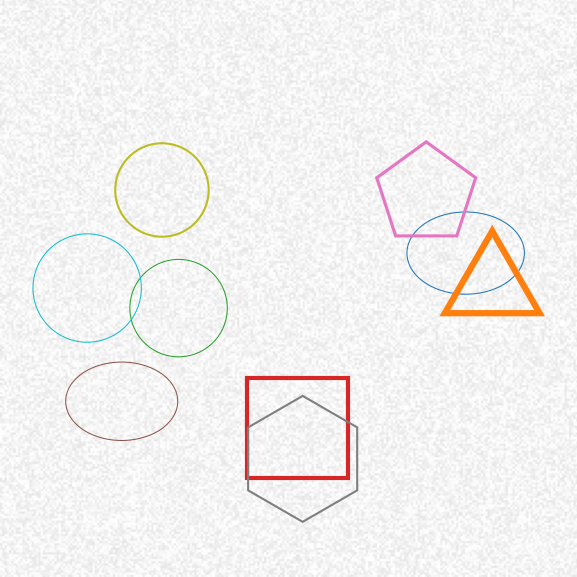[{"shape": "oval", "thickness": 0.5, "radius": 0.51, "center": [0.806, 0.561]}, {"shape": "triangle", "thickness": 3, "radius": 0.47, "center": [0.852, 0.504]}, {"shape": "circle", "thickness": 0.5, "radius": 0.42, "center": [0.309, 0.466]}, {"shape": "square", "thickness": 2, "radius": 0.43, "center": [0.515, 0.258]}, {"shape": "oval", "thickness": 0.5, "radius": 0.49, "center": [0.211, 0.304]}, {"shape": "pentagon", "thickness": 1.5, "radius": 0.45, "center": [0.738, 0.663]}, {"shape": "hexagon", "thickness": 1, "radius": 0.55, "center": [0.524, 0.205]}, {"shape": "circle", "thickness": 1, "radius": 0.4, "center": [0.28, 0.67]}, {"shape": "circle", "thickness": 0.5, "radius": 0.47, "center": [0.151, 0.5]}]